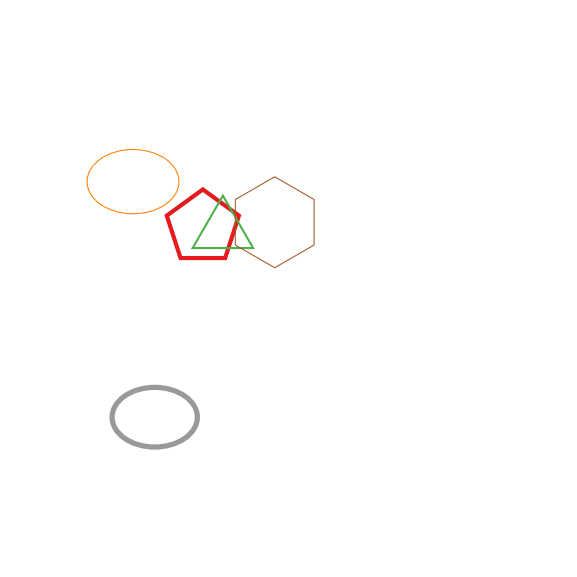[{"shape": "pentagon", "thickness": 2, "radius": 0.33, "center": [0.351, 0.605]}, {"shape": "triangle", "thickness": 1, "radius": 0.3, "center": [0.386, 0.6]}, {"shape": "oval", "thickness": 0.5, "radius": 0.4, "center": [0.23, 0.685]}, {"shape": "hexagon", "thickness": 0.5, "radius": 0.39, "center": [0.476, 0.614]}, {"shape": "oval", "thickness": 2.5, "radius": 0.37, "center": [0.268, 0.277]}]